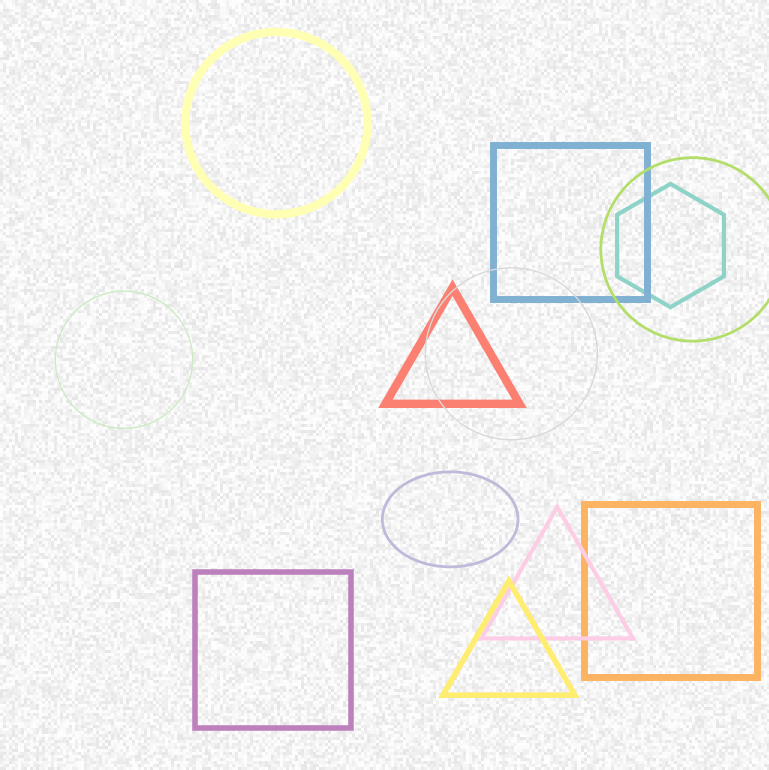[{"shape": "hexagon", "thickness": 1.5, "radius": 0.4, "center": [0.871, 0.681]}, {"shape": "circle", "thickness": 3, "radius": 0.59, "center": [0.359, 0.84]}, {"shape": "oval", "thickness": 1, "radius": 0.44, "center": [0.585, 0.325]}, {"shape": "triangle", "thickness": 3, "radius": 0.5, "center": [0.588, 0.526]}, {"shape": "square", "thickness": 2.5, "radius": 0.5, "center": [0.74, 0.712]}, {"shape": "square", "thickness": 2.5, "radius": 0.56, "center": [0.871, 0.233]}, {"shape": "circle", "thickness": 1, "radius": 0.6, "center": [0.899, 0.676]}, {"shape": "triangle", "thickness": 1.5, "radius": 0.57, "center": [0.724, 0.228]}, {"shape": "circle", "thickness": 0.5, "radius": 0.56, "center": [0.664, 0.541]}, {"shape": "square", "thickness": 2, "radius": 0.51, "center": [0.355, 0.156]}, {"shape": "circle", "thickness": 0.5, "radius": 0.45, "center": [0.161, 0.533]}, {"shape": "triangle", "thickness": 2, "radius": 0.49, "center": [0.661, 0.147]}]